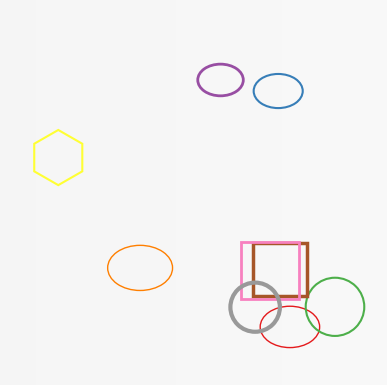[{"shape": "oval", "thickness": 1, "radius": 0.38, "center": [0.748, 0.151]}, {"shape": "oval", "thickness": 1.5, "radius": 0.32, "center": [0.718, 0.764]}, {"shape": "circle", "thickness": 1.5, "radius": 0.38, "center": [0.864, 0.203]}, {"shape": "oval", "thickness": 2, "radius": 0.29, "center": [0.569, 0.792]}, {"shape": "oval", "thickness": 1, "radius": 0.42, "center": [0.362, 0.304]}, {"shape": "hexagon", "thickness": 1.5, "radius": 0.36, "center": [0.15, 0.591]}, {"shape": "square", "thickness": 2.5, "radius": 0.35, "center": [0.722, 0.3]}, {"shape": "square", "thickness": 2, "radius": 0.37, "center": [0.697, 0.297]}, {"shape": "circle", "thickness": 3, "radius": 0.32, "center": [0.658, 0.202]}]